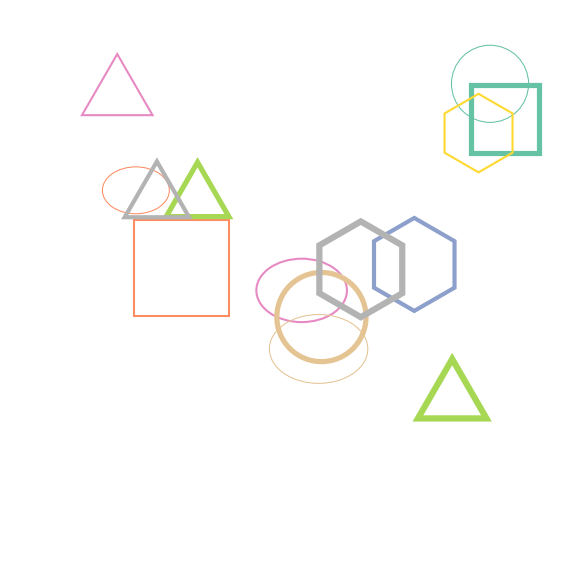[{"shape": "square", "thickness": 2.5, "radius": 0.3, "center": [0.875, 0.793]}, {"shape": "circle", "thickness": 0.5, "radius": 0.33, "center": [0.849, 0.854]}, {"shape": "oval", "thickness": 0.5, "radius": 0.29, "center": [0.235, 0.67]}, {"shape": "square", "thickness": 1, "radius": 0.41, "center": [0.314, 0.535]}, {"shape": "hexagon", "thickness": 2, "radius": 0.4, "center": [0.717, 0.541]}, {"shape": "oval", "thickness": 1, "radius": 0.39, "center": [0.522, 0.496]}, {"shape": "triangle", "thickness": 1, "radius": 0.35, "center": [0.203, 0.835]}, {"shape": "triangle", "thickness": 2.5, "radius": 0.31, "center": [0.342, 0.655]}, {"shape": "triangle", "thickness": 3, "radius": 0.34, "center": [0.783, 0.309]}, {"shape": "hexagon", "thickness": 1, "radius": 0.34, "center": [0.829, 0.769]}, {"shape": "circle", "thickness": 2.5, "radius": 0.39, "center": [0.557, 0.45]}, {"shape": "oval", "thickness": 0.5, "radius": 0.43, "center": [0.552, 0.395]}, {"shape": "hexagon", "thickness": 3, "radius": 0.41, "center": [0.625, 0.533]}, {"shape": "triangle", "thickness": 2, "radius": 0.32, "center": [0.272, 0.655]}]